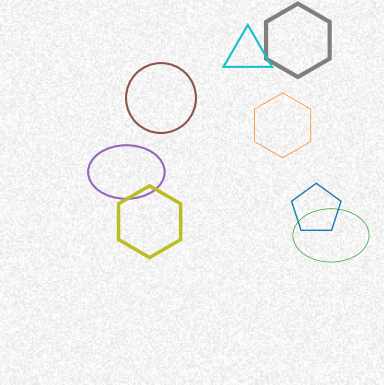[{"shape": "pentagon", "thickness": 1, "radius": 0.34, "center": [0.822, 0.456]}, {"shape": "hexagon", "thickness": 0.5, "radius": 0.42, "center": [0.734, 0.674]}, {"shape": "oval", "thickness": 0.5, "radius": 0.49, "center": [0.86, 0.389]}, {"shape": "oval", "thickness": 1.5, "radius": 0.5, "center": [0.328, 0.553]}, {"shape": "circle", "thickness": 1.5, "radius": 0.45, "center": [0.418, 0.745]}, {"shape": "hexagon", "thickness": 3, "radius": 0.48, "center": [0.774, 0.895]}, {"shape": "hexagon", "thickness": 2.5, "radius": 0.47, "center": [0.389, 0.424]}, {"shape": "triangle", "thickness": 1.5, "radius": 0.36, "center": [0.644, 0.863]}]